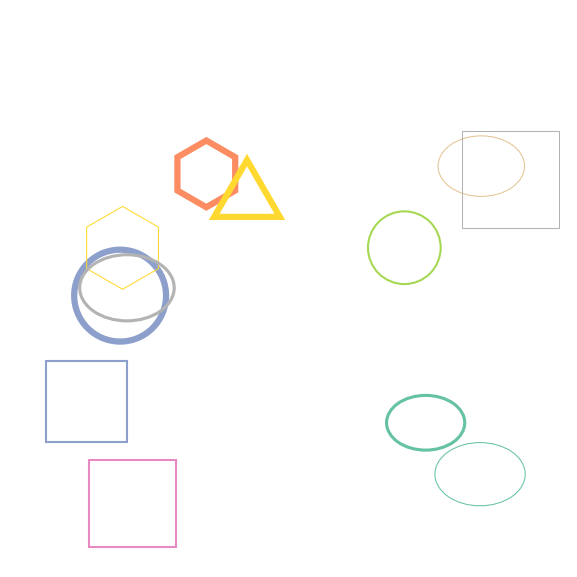[{"shape": "oval", "thickness": 1.5, "radius": 0.34, "center": [0.737, 0.267]}, {"shape": "oval", "thickness": 0.5, "radius": 0.39, "center": [0.831, 0.178]}, {"shape": "hexagon", "thickness": 3, "radius": 0.29, "center": [0.357, 0.698]}, {"shape": "circle", "thickness": 3, "radius": 0.4, "center": [0.208, 0.487]}, {"shape": "square", "thickness": 1, "radius": 0.35, "center": [0.15, 0.304]}, {"shape": "square", "thickness": 1, "radius": 0.37, "center": [0.23, 0.127]}, {"shape": "circle", "thickness": 1, "radius": 0.31, "center": [0.7, 0.57]}, {"shape": "triangle", "thickness": 3, "radius": 0.33, "center": [0.428, 0.656]}, {"shape": "hexagon", "thickness": 0.5, "radius": 0.36, "center": [0.212, 0.57]}, {"shape": "oval", "thickness": 0.5, "radius": 0.37, "center": [0.833, 0.711]}, {"shape": "oval", "thickness": 1.5, "radius": 0.41, "center": [0.22, 0.501]}, {"shape": "square", "thickness": 0.5, "radius": 0.42, "center": [0.884, 0.688]}]